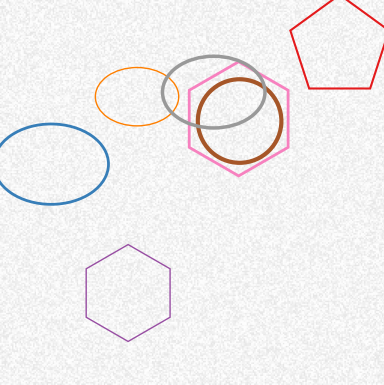[{"shape": "pentagon", "thickness": 1.5, "radius": 0.67, "center": [0.882, 0.879]}, {"shape": "oval", "thickness": 2, "radius": 0.75, "center": [0.133, 0.574]}, {"shape": "hexagon", "thickness": 1, "radius": 0.63, "center": [0.333, 0.239]}, {"shape": "oval", "thickness": 1, "radius": 0.54, "center": [0.356, 0.749]}, {"shape": "circle", "thickness": 3, "radius": 0.54, "center": [0.622, 0.686]}, {"shape": "hexagon", "thickness": 2, "radius": 0.74, "center": [0.62, 0.691]}, {"shape": "oval", "thickness": 2.5, "radius": 0.67, "center": [0.555, 0.761]}]